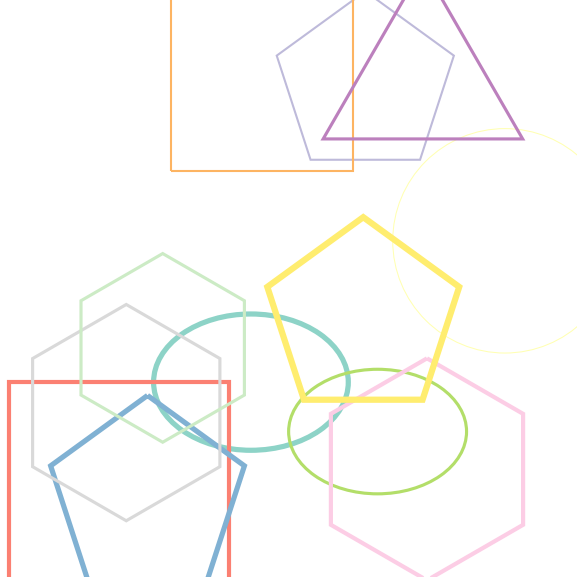[{"shape": "oval", "thickness": 2.5, "radius": 0.84, "center": [0.435, 0.337]}, {"shape": "circle", "thickness": 0.5, "radius": 0.97, "center": [0.874, 0.582]}, {"shape": "pentagon", "thickness": 1, "radius": 0.81, "center": [0.633, 0.853]}, {"shape": "square", "thickness": 2, "radius": 0.95, "center": [0.206, 0.148]}, {"shape": "pentagon", "thickness": 2.5, "radius": 0.88, "center": [0.255, 0.138]}, {"shape": "square", "thickness": 1, "radius": 0.79, "center": [0.453, 0.86]}, {"shape": "oval", "thickness": 1.5, "radius": 0.77, "center": [0.654, 0.252]}, {"shape": "hexagon", "thickness": 2, "radius": 0.96, "center": [0.739, 0.186]}, {"shape": "hexagon", "thickness": 1.5, "radius": 0.94, "center": [0.219, 0.285]}, {"shape": "triangle", "thickness": 1.5, "radius": 1.0, "center": [0.732, 0.858]}, {"shape": "hexagon", "thickness": 1.5, "radius": 0.82, "center": [0.282, 0.397]}, {"shape": "pentagon", "thickness": 3, "radius": 0.87, "center": [0.629, 0.448]}]